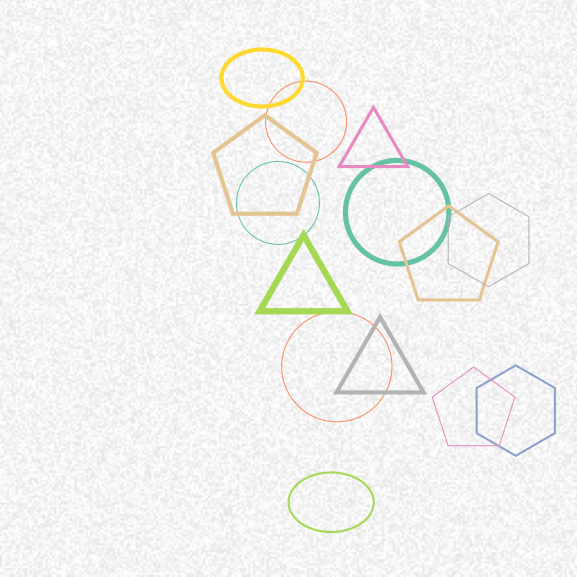[{"shape": "circle", "thickness": 0.5, "radius": 0.36, "center": [0.481, 0.648]}, {"shape": "circle", "thickness": 2.5, "radius": 0.45, "center": [0.688, 0.632]}, {"shape": "circle", "thickness": 0.5, "radius": 0.35, "center": [0.53, 0.788]}, {"shape": "circle", "thickness": 0.5, "radius": 0.48, "center": [0.583, 0.364]}, {"shape": "hexagon", "thickness": 1, "radius": 0.39, "center": [0.893, 0.288]}, {"shape": "pentagon", "thickness": 0.5, "radius": 0.38, "center": [0.82, 0.288]}, {"shape": "triangle", "thickness": 1.5, "radius": 0.34, "center": [0.647, 0.745]}, {"shape": "oval", "thickness": 1, "radius": 0.37, "center": [0.573, 0.129]}, {"shape": "triangle", "thickness": 3, "radius": 0.44, "center": [0.526, 0.504]}, {"shape": "oval", "thickness": 2, "radius": 0.35, "center": [0.454, 0.864]}, {"shape": "pentagon", "thickness": 1.5, "radius": 0.45, "center": [0.777, 0.553]}, {"shape": "pentagon", "thickness": 2, "radius": 0.47, "center": [0.459, 0.705]}, {"shape": "triangle", "thickness": 2, "radius": 0.44, "center": [0.658, 0.363]}, {"shape": "hexagon", "thickness": 0.5, "radius": 0.4, "center": [0.846, 0.583]}]